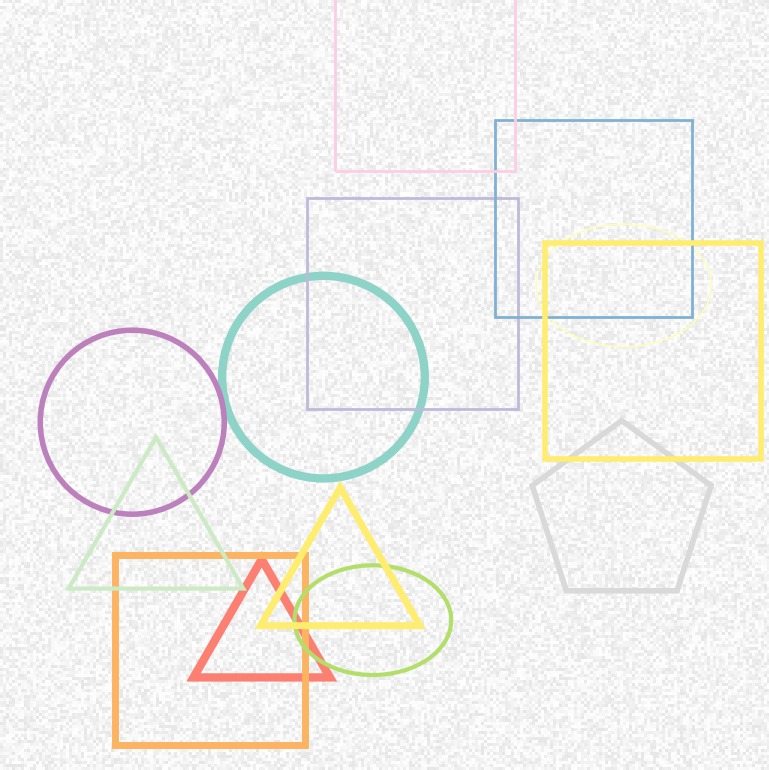[{"shape": "circle", "thickness": 3, "radius": 0.66, "center": [0.42, 0.51]}, {"shape": "oval", "thickness": 0.5, "radius": 0.57, "center": [0.81, 0.629]}, {"shape": "square", "thickness": 1, "radius": 0.68, "center": [0.536, 0.606]}, {"shape": "triangle", "thickness": 3, "radius": 0.51, "center": [0.34, 0.171]}, {"shape": "square", "thickness": 1, "radius": 0.64, "center": [0.771, 0.716]}, {"shape": "square", "thickness": 2.5, "radius": 0.62, "center": [0.273, 0.156]}, {"shape": "oval", "thickness": 1.5, "radius": 0.51, "center": [0.484, 0.195]}, {"shape": "square", "thickness": 1, "radius": 0.58, "center": [0.552, 0.894]}, {"shape": "pentagon", "thickness": 2, "radius": 0.61, "center": [0.807, 0.332]}, {"shape": "circle", "thickness": 2, "radius": 0.6, "center": [0.172, 0.452]}, {"shape": "triangle", "thickness": 1.5, "radius": 0.65, "center": [0.203, 0.301]}, {"shape": "square", "thickness": 2, "radius": 0.7, "center": [0.849, 0.544]}, {"shape": "triangle", "thickness": 2.5, "radius": 0.6, "center": [0.442, 0.247]}]